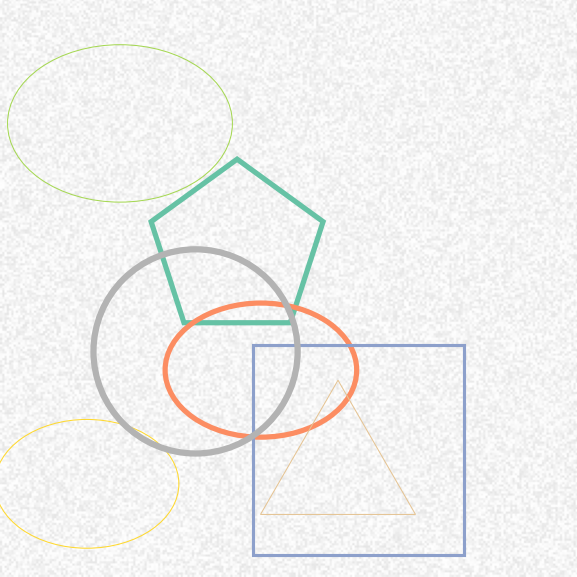[{"shape": "pentagon", "thickness": 2.5, "radius": 0.78, "center": [0.411, 0.567]}, {"shape": "oval", "thickness": 2.5, "radius": 0.83, "center": [0.452, 0.358]}, {"shape": "square", "thickness": 1.5, "radius": 0.91, "center": [0.621, 0.22]}, {"shape": "oval", "thickness": 0.5, "radius": 0.97, "center": [0.208, 0.785]}, {"shape": "oval", "thickness": 0.5, "radius": 0.8, "center": [0.15, 0.161]}, {"shape": "triangle", "thickness": 0.5, "radius": 0.77, "center": [0.585, 0.186]}, {"shape": "circle", "thickness": 3, "radius": 0.88, "center": [0.339, 0.391]}]